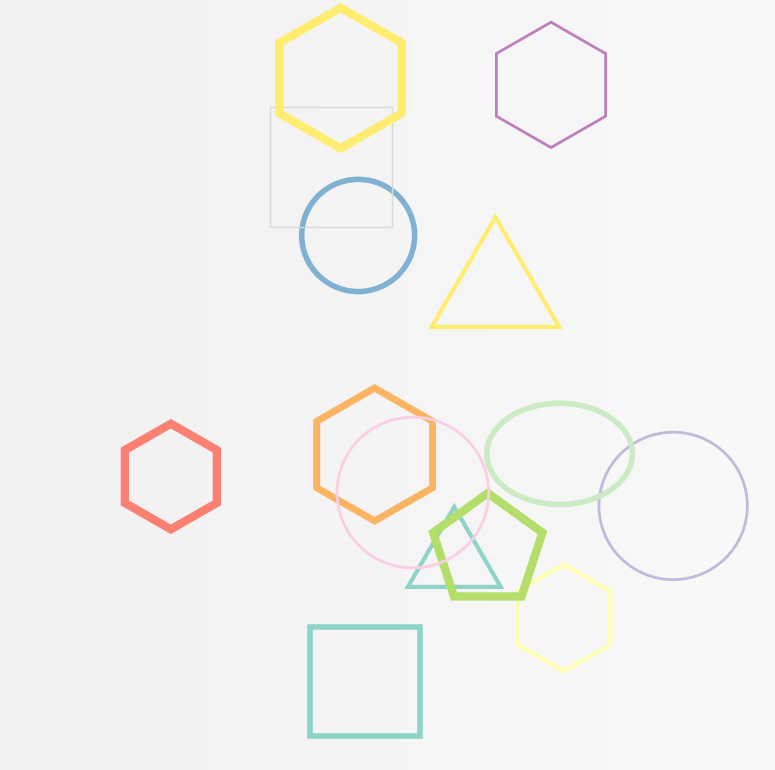[{"shape": "square", "thickness": 2, "radius": 0.36, "center": [0.471, 0.115]}, {"shape": "triangle", "thickness": 1.5, "radius": 0.35, "center": [0.586, 0.272]}, {"shape": "hexagon", "thickness": 1.5, "radius": 0.35, "center": [0.727, 0.198]}, {"shape": "circle", "thickness": 1, "radius": 0.48, "center": [0.869, 0.343]}, {"shape": "hexagon", "thickness": 3, "radius": 0.34, "center": [0.22, 0.381]}, {"shape": "circle", "thickness": 2, "radius": 0.36, "center": [0.462, 0.694]}, {"shape": "hexagon", "thickness": 2.5, "radius": 0.43, "center": [0.483, 0.41]}, {"shape": "pentagon", "thickness": 3, "radius": 0.37, "center": [0.629, 0.285]}, {"shape": "circle", "thickness": 1, "radius": 0.49, "center": [0.533, 0.36]}, {"shape": "square", "thickness": 0.5, "radius": 0.39, "center": [0.427, 0.783]}, {"shape": "hexagon", "thickness": 1, "radius": 0.41, "center": [0.711, 0.89]}, {"shape": "oval", "thickness": 2, "radius": 0.47, "center": [0.722, 0.411]}, {"shape": "triangle", "thickness": 1.5, "radius": 0.47, "center": [0.639, 0.623]}, {"shape": "hexagon", "thickness": 3, "radius": 0.46, "center": [0.439, 0.899]}]